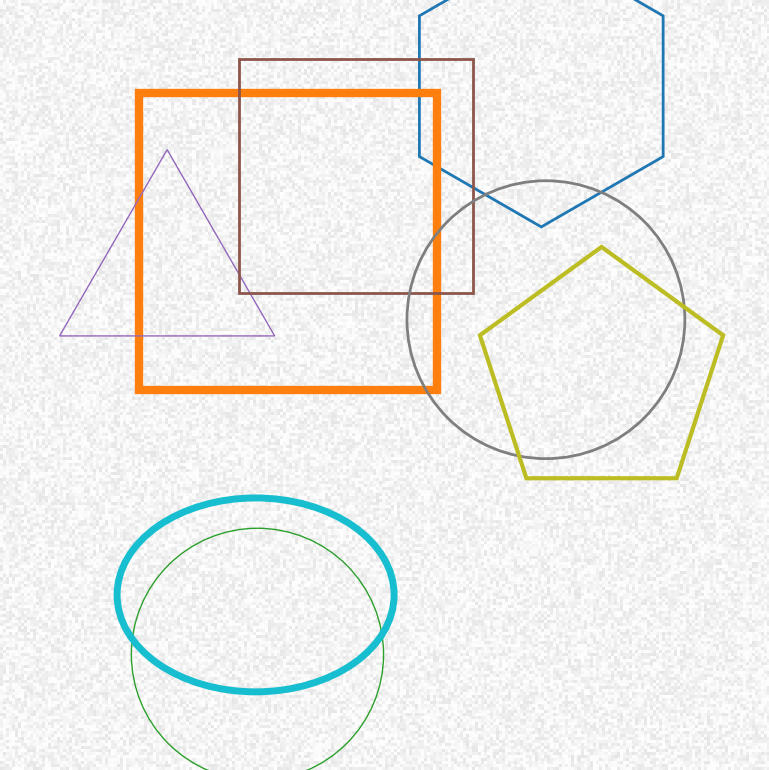[{"shape": "hexagon", "thickness": 1, "radius": 0.91, "center": [0.703, 0.888]}, {"shape": "square", "thickness": 3, "radius": 0.97, "center": [0.374, 0.686]}, {"shape": "circle", "thickness": 0.5, "radius": 0.82, "center": [0.334, 0.15]}, {"shape": "triangle", "thickness": 0.5, "radius": 0.81, "center": [0.217, 0.644]}, {"shape": "square", "thickness": 1, "radius": 0.76, "center": [0.463, 0.771]}, {"shape": "circle", "thickness": 1, "radius": 0.9, "center": [0.709, 0.585]}, {"shape": "pentagon", "thickness": 1.5, "radius": 0.83, "center": [0.781, 0.513]}, {"shape": "oval", "thickness": 2.5, "radius": 0.9, "center": [0.332, 0.227]}]